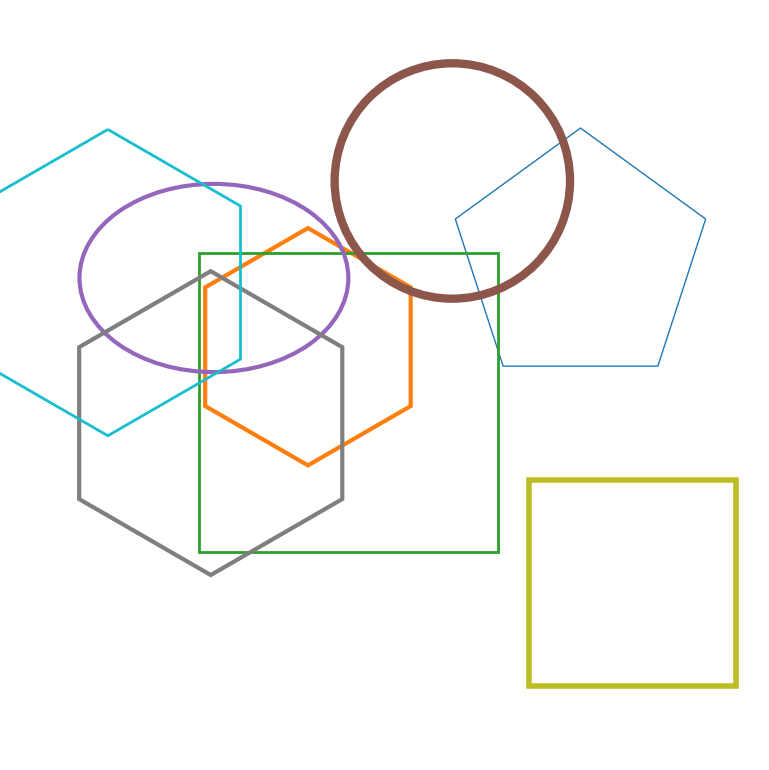[{"shape": "pentagon", "thickness": 0.5, "radius": 0.85, "center": [0.754, 0.663]}, {"shape": "hexagon", "thickness": 1.5, "radius": 0.77, "center": [0.4, 0.55]}, {"shape": "square", "thickness": 1, "radius": 0.97, "center": [0.453, 0.478]}, {"shape": "oval", "thickness": 1.5, "radius": 0.87, "center": [0.278, 0.639]}, {"shape": "circle", "thickness": 3, "radius": 0.76, "center": [0.587, 0.765]}, {"shape": "hexagon", "thickness": 1.5, "radius": 0.99, "center": [0.274, 0.45]}, {"shape": "square", "thickness": 2, "radius": 0.67, "center": [0.822, 0.243]}, {"shape": "hexagon", "thickness": 1, "radius": 0.99, "center": [0.14, 0.633]}]